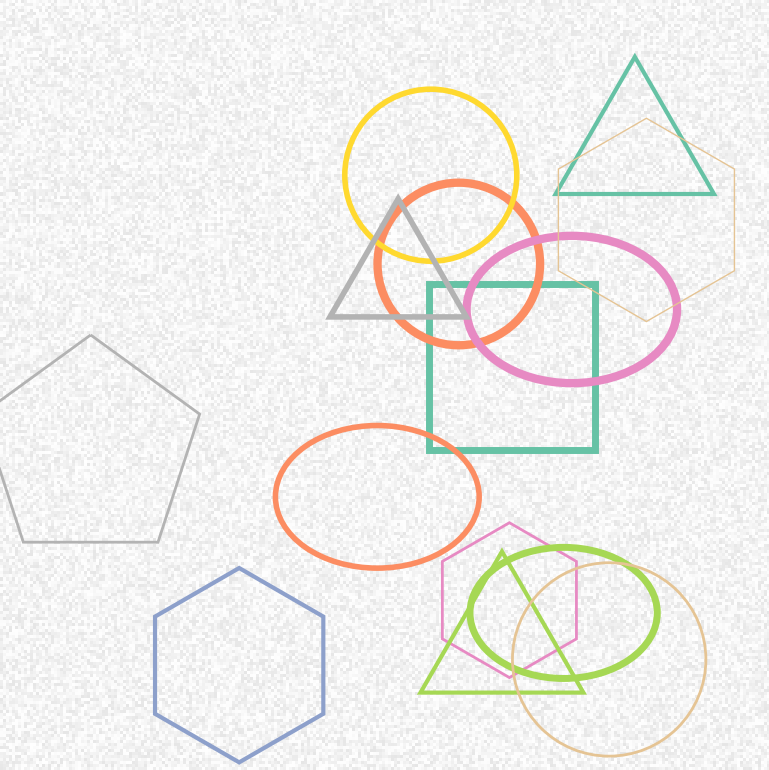[{"shape": "square", "thickness": 2.5, "radius": 0.54, "center": [0.665, 0.523]}, {"shape": "triangle", "thickness": 1.5, "radius": 0.59, "center": [0.824, 0.807]}, {"shape": "oval", "thickness": 2, "radius": 0.66, "center": [0.49, 0.355]}, {"shape": "circle", "thickness": 3, "radius": 0.53, "center": [0.596, 0.657]}, {"shape": "hexagon", "thickness": 1.5, "radius": 0.63, "center": [0.311, 0.136]}, {"shape": "oval", "thickness": 3, "radius": 0.68, "center": [0.743, 0.598]}, {"shape": "hexagon", "thickness": 1, "radius": 0.5, "center": [0.662, 0.221]}, {"shape": "oval", "thickness": 2.5, "radius": 0.61, "center": [0.732, 0.204]}, {"shape": "triangle", "thickness": 1.5, "radius": 0.61, "center": [0.652, 0.162]}, {"shape": "circle", "thickness": 2, "radius": 0.56, "center": [0.559, 0.772]}, {"shape": "circle", "thickness": 1, "radius": 0.63, "center": [0.791, 0.144]}, {"shape": "hexagon", "thickness": 0.5, "radius": 0.66, "center": [0.839, 0.714]}, {"shape": "triangle", "thickness": 2, "radius": 0.51, "center": [0.517, 0.64]}, {"shape": "pentagon", "thickness": 1, "radius": 0.74, "center": [0.118, 0.416]}]